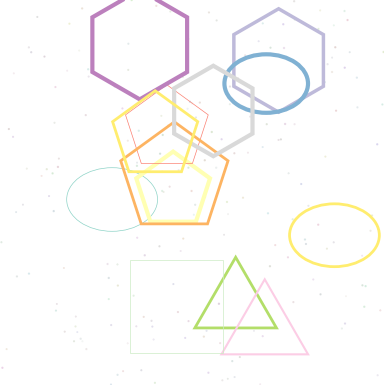[{"shape": "oval", "thickness": 0.5, "radius": 0.59, "center": [0.291, 0.482]}, {"shape": "pentagon", "thickness": 3, "radius": 0.5, "center": [0.45, 0.506]}, {"shape": "hexagon", "thickness": 2.5, "radius": 0.67, "center": [0.724, 0.843]}, {"shape": "pentagon", "thickness": 0.5, "radius": 0.56, "center": [0.433, 0.667]}, {"shape": "oval", "thickness": 3, "radius": 0.54, "center": [0.691, 0.783]}, {"shape": "pentagon", "thickness": 2, "radius": 0.73, "center": [0.453, 0.537]}, {"shape": "triangle", "thickness": 2, "radius": 0.61, "center": [0.612, 0.209]}, {"shape": "triangle", "thickness": 1.5, "radius": 0.65, "center": [0.688, 0.145]}, {"shape": "hexagon", "thickness": 3, "radius": 0.59, "center": [0.554, 0.712]}, {"shape": "hexagon", "thickness": 3, "radius": 0.71, "center": [0.363, 0.884]}, {"shape": "square", "thickness": 0.5, "radius": 0.6, "center": [0.458, 0.205]}, {"shape": "oval", "thickness": 2, "radius": 0.58, "center": [0.869, 0.389]}, {"shape": "pentagon", "thickness": 2, "radius": 0.58, "center": [0.403, 0.648]}]